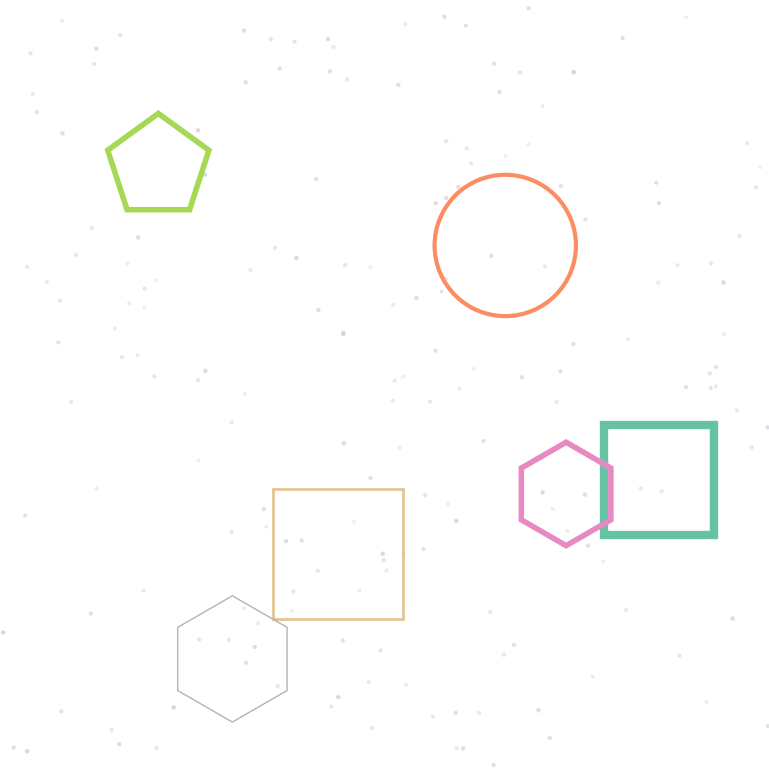[{"shape": "square", "thickness": 3, "radius": 0.36, "center": [0.856, 0.377]}, {"shape": "circle", "thickness": 1.5, "radius": 0.46, "center": [0.656, 0.681]}, {"shape": "hexagon", "thickness": 2, "radius": 0.34, "center": [0.735, 0.359]}, {"shape": "pentagon", "thickness": 2, "radius": 0.35, "center": [0.206, 0.784]}, {"shape": "square", "thickness": 1, "radius": 0.42, "center": [0.439, 0.28]}, {"shape": "hexagon", "thickness": 0.5, "radius": 0.41, "center": [0.302, 0.144]}]